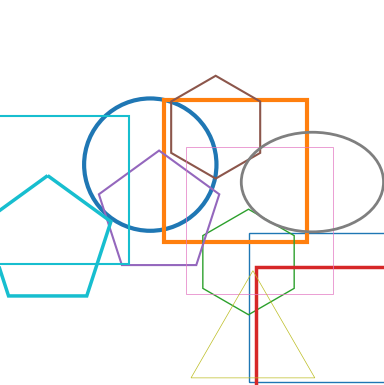[{"shape": "circle", "thickness": 3, "radius": 0.86, "center": [0.39, 0.572]}, {"shape": "square", "thickness": 1, "radius": 0.97, "center": [0.84, 0.201]}, {"shape": "square", "thickness": 3, "radius": 0.93, "center": [0.612, 0.556]}, {"shape": "hexagon", "thickness": 1, "radius": 0.68, "center": [0.645, 0.32]}, {"shape": "square", "thickness": 2.5, "radius": 0.88, "center": [0.841, 0.13]}, {"shape": "pentagon", "thickness": 1.5, "radius": 0.82, "center": [0.413, 0.445]}, {"shape": "hexagon", "thickness": 1.5, "radius": 0.67, "center": [0.56, 0.67]}, {"shape": "square", "thickness": 0.5, "radius": 0.95, "center": [0.674, 0.428]}, {"shape": "oval", "thickness": 2, "radius": 0.92, "center": [0.811, 0.527]}, {"shape": "triangle", "thickness": 0.5, "radius": 0.93, "center": [0.657, 0.111]}, {"shape": "square", "thickness": 1.5, "radius": 0.95, "center": [0.145, 0.506]}, {"shape": "pentagon", "thickness": 2.5, "radius": 0.86, "center": [0.124, 0.371]}]